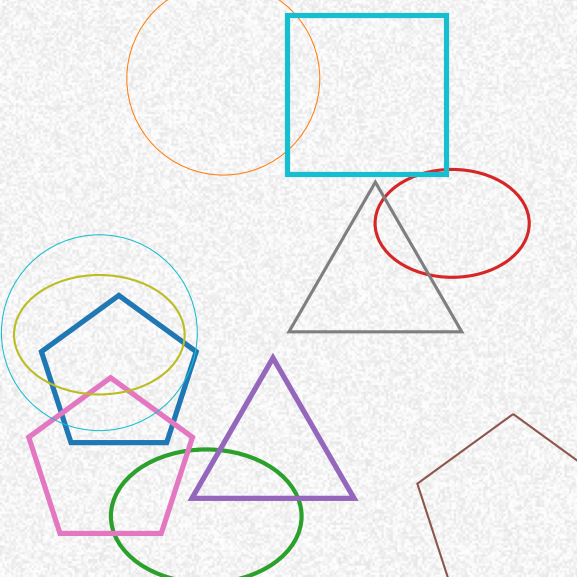[{"shape": "pentagon", "thickness": 2.5, "radius": 0.7, "center": [0.206, 0.347]}, {"shape": "circle", "thickness": 0.5, "radius": 0.84, "center": [0.387, 0.863]}, {"shape": "oval", "thickness": 2, "radius": 0.83, "center": [0.357, 0.105]}, {"shape": "oval", "thickness": 1.5, "radius": 0.67, "center": [0.783, 0.612]}, {"shape": "triangle", "thickness": 2.5, "radius": 0.81, "center": [0.473, 0.217]}, {"shape": "pentagon", "thickness": 1, "radius": 0.87, "center": [0.889, 0.108]}, {"shape": "pentagon", "thickness": 2.5, "radius": 0.75, "center": [0.192, 0.196]}, {"shape": "triangle", "thickness": 1.5, "radius": 0.86, "center": [0.65, 0.511]}, {"shape": "oval", "thickness": 1, "radius": 0.74, "center": [0.172, 0.42]}, {"shape": "square", "thickness": 2.5, "radius": 0.69, "center": [0.634, 0.835]}, {"shape": "circle", "thickness": 0.5, "radius": 0.85, "center": [0.172, 0.423]}]